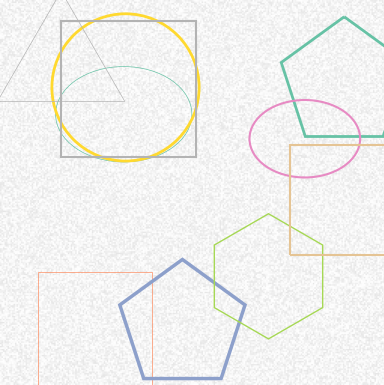[{"shape": "oval", "thickness": 0.5, "radius": 0.88, "center": [0.321, 0.703]}, {"shape": "pentagon", "thickness": 2, "radius": 0.86, "center": [0.894, 0.785]}, {"shape": "square", "thickness": 0.5, "radius": 0.74, "center": [0.246, 0.146]}, {"shape": "pentagon", "thickness": 2.5, "radius": 0.85, "center": [0.474, 0.155]}, {"shape": "oval", "thickness": 1.5, "radius": 0.72, "center": [0.792, 0.64]}, {"shape": "hexagon", "thickness": 1, "radius": 0.81, "center": [0.697, 0.282]}, {"shape": "circle", "thickness": 2, "radius": 0.96, "center": [0.326, 0.773]}, {"shape": "square", "thickness": 1.5, "radius": 0.72, "center": [0.896, 0.48]}, {"shape": "square", "thickness": 1.5, "radius": 0.88, "center": [0.333, 0.769]}, {"shape": "triangle", "thickness": 0.5, "radius": 0.95, "center": [0.159, 0.832]}]